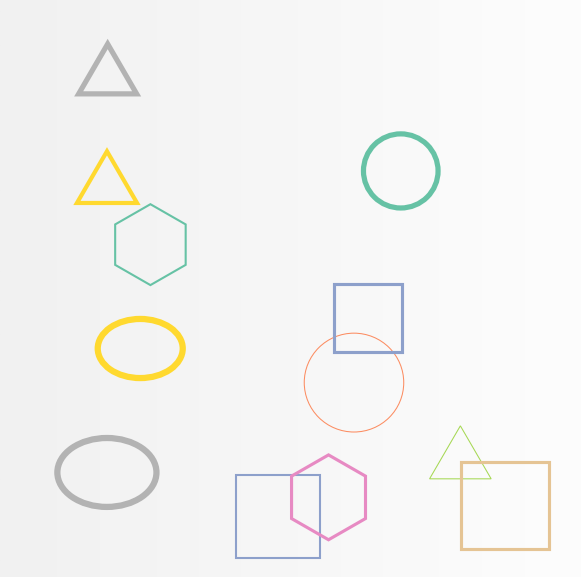[{"shape": "hexagon", "thickness": 1, "radius": 0.35, "center": [0.259, 0.576]}, {"shape": "circle", "thickness": 2.5, "radius": 0.32, "center": [0.689, 0.703]}, {"shape": "circle", "thickness": 0.5, "radius": 0.43, "center": [0.609, 0.337]}, {"shape": "square", "thickness": 1, "radius": 0.36, "center": [0.479, 0.104]}, {"shape": "square", "thickness": 1.5, "radius": 0.29, "center": [0.633, 0.449]}, {"shape": "hexagon", "thickness": 1.5, "radius": 0.37, "center": [0.565, 0.138]}, {"shape": "triangle", "thickness": 0.5, "radius": 0.31, "center": [0.792, 0.201]}, {"shape": "triangle", "thickness": 2, "radius": 0.3, "center": [0.184, 0.677]}, {"shape": "oval", "thickness": 3, "radius": 0.37, "center": [0.241, 0.396]}, {"shape": "square", "thickness": 1.5, "radius": 0.38, "center": [0.869, 0.124]}, {"shape": "oval", "thickness": 3, "radius": 0.43, "center": [0.184, 0.181]}, {"shape": "triangle", "thickness": 2.5, "radius": 0.29, "center": [0.185, 0.865]}]